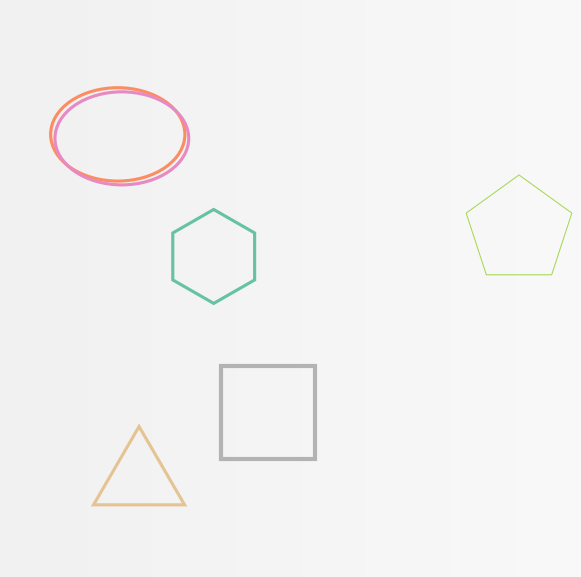[{"shape": "hexagon", "thickness": 1.5, "radius": 0.41, "center": [0.368, 0.555]}, {"shape": "oval", "thickness": 1.5, "radius": 0.58, "center": [0.203, 0.766]}, {"shape": "oval", "thickness": 1.5, "radius": 0.58, "center": [0.21, 0.76]}, {"shape": "pentagon", "thickness": 0.5, "radius": 0.48, "center": [0.893, 0.601]}, {"shape": "triangle", "thickness": 1.5, "radius": 0.45, "center": [0.239, 0.17]}, {"shape": "square", "thickness": 2, "radius": 0.4, "center": [0.461, 0.285]}]